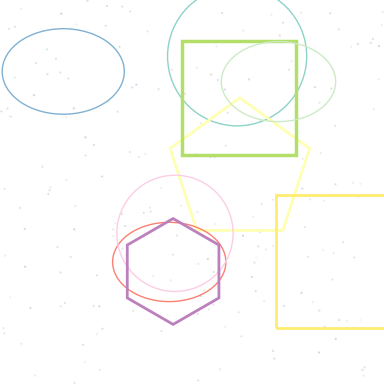[{"shape": "circle", "thickness": 1, "radius": 0.9, "center": [0.616, 0.854]}, {"shape": "pentagon", "thickness": 2, "radius": 0.95, "center": [0.623, 0.556]}, {"shape": "oval", "thickness": 1, "radius": 0.74, "center": [0.44, 0.32]}, {"shape": "oval", "thickness": 1, "radius": 0.79, "center": [0.164, 0.814]}, {"shape": "square", "thickness": 2.5, "radius": 0.74, "center": [0.621, 0.745]}, {"shape": "circle", "thickness": 1, "radius": 0.75, "center": [0.454, 0.394]}, {"shape": "hexagon", "thickness": 2, "radius": 0.69, "center": [0.45, 0.295]}, {"shape": "oval", "thickness": 1, "radius": 0.74, "center": [0.723, 0.788]}, {"shape": "square", "thickness": 2, "radius": 0.86, "center": [0.889, 0.322]}]